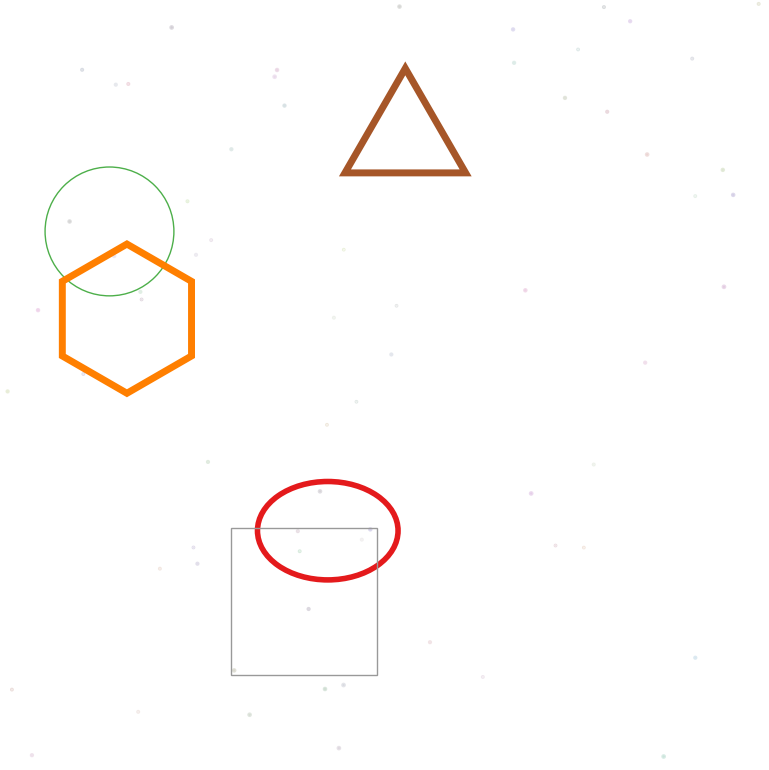[{"shape": "oval", "thickness": 2, "radius": 0.46, "center": [0.426, 0.311]}, {"shape": "circle", "thickness": 0.5, "radius": 0.42, "center": [0.142, 0.699]}, {"shape": "hexagon", "thickness": 2.5, "radius": 0.48, "center": [0.165, 0.586]}, {"shape": "triangle", "thickness": 2.5, "radius": 0.45, "center": [0.526, 0.821]}, {"shape": "square", "thickness": 0.5, "radius": 0.48, "center": [0.395, 0.218]}]